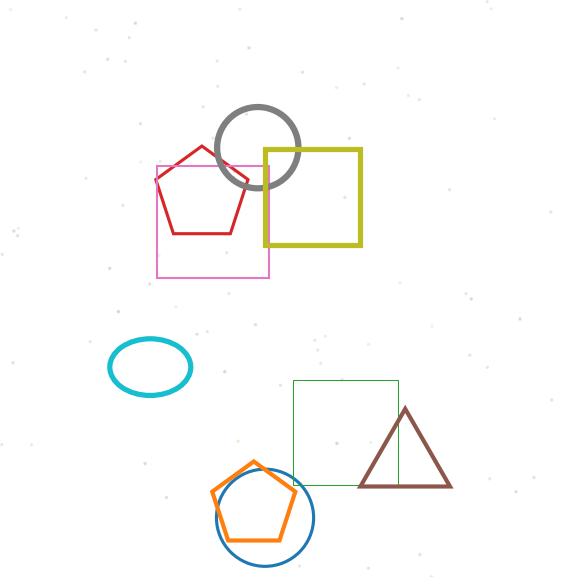[{"shape": "circle", "thickness": 1.5, "radius": 0.42, "center": [0.459, 0.103]}, {"shape": "pentagon", "thickness": 2, "radius": 0.38, "center": [0.439, 0.124]}, {"shape": "square", "thickness": 0.5, "radius": 0.45, "center": [0.598, 0.251]}, {"shape": "pentagon", "thickness": 1.5, "radius": 0.42, "center": [0.35, 0.662]}, {"shape": "triangle", "thickness": 2, "radius": 0.45, "center": [0.702, 0.202]}, {"shape": "square", "thickness": 1, "radius": 0.48, "center": [0.369, 0.615]}, {"shape": "circle", "thickness": 3, "radius": 0.35, "center": [0.446, 0.743]}, {"shape": "square", "thickness": 2.5, "radius": 0.41, "center": [0.541, 0.658]}, {"shape": "oval", "thickness": 2.5, "radius": 0.35, "center": [0.26, 0.363]}]